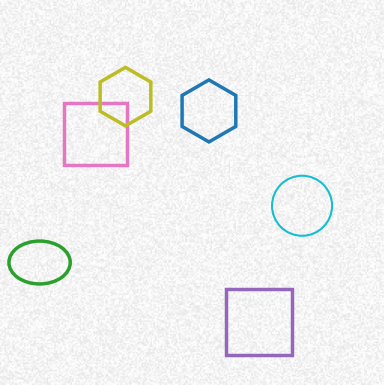[{"shape": "hexagon", "thickness": 2.5, "radius": 0.4, "center": [0.543, 0.712]}, {"shape": "oval", "thickness": 2.5, "radius": 0.4, "center": [0.103, 0.318]}, {"shape": "square", "thickness": 2.5, "radius": 0.43, "center": [0.672, 0.163]}, {"shape": "square", "thickness": 2.5, "radius": 0.4, "center": [0.248, 0.652]}, {"shape": "hexagon", "thickness": 2.5, "radius": 0.38, "center": [0.326, 0.749]}, {"shape": "circle", "thickness": 1.5, "radius": 0.39, "center": [0.785, 0.466]}]